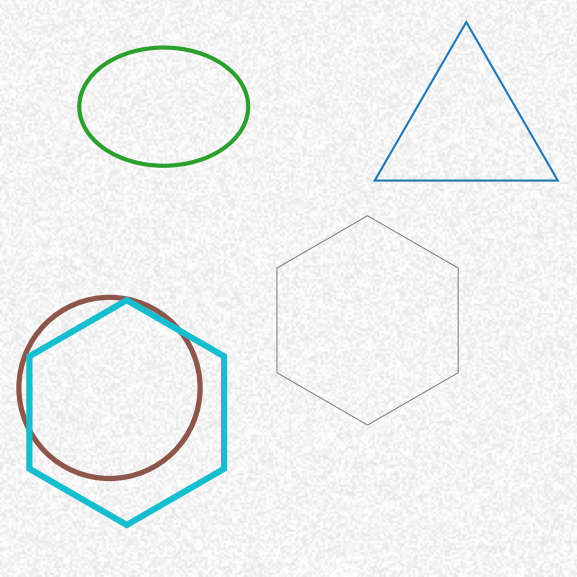[{"shape": "triangle", "thickness": 1, "radius": 0.92, "center": [0.807, 0.778]}, {"shape": "oval", "thickness": 2, "radius": 0.73, "center": [0.284, 0.814]}, {"shape": "circle", "thickness": 2.5, "radius": 0.78, "center": [0.19, 0.327]}, {"shape": "hexagon", "thickness": 0.5, "radius": 0.91, "center": [0.636, 0.444]}, {"shape": "hexagon", "thickness": 3, "radius": 0.97, "center": [0.219, 0.285]}]